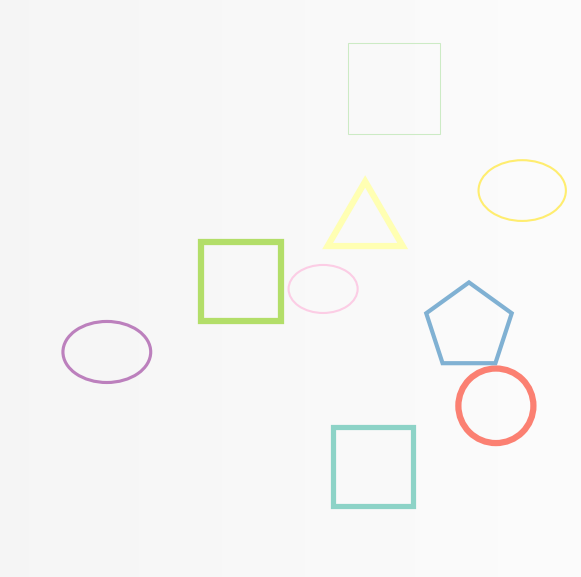[{"shape": "square", "thickness": 2.5, "radius": 0.34, "center": [0.642, 0.191]}, {"shape": "triangle", "thickness": 3, "radius": 0.37, "center": [0.628, 0.61]}, {"shape": "circle", "thickness": 3, "radius": 0.32, "center": [0.853, 0.296]}, {"shape": "pentagon", "thickness": 2, "radius": 0.39, "center": [0.807, 0.433]}, {"shape": "square", "thickness": 3, "radius": 0.34, "center": [0.414, 0.512]}, {"shape": "oval", "thickness": 1, "radius": 0.3, "center": [0.556, 0.499]}, {"shape": "oval", "thickness": 1.5, "radius": 0.38, "center": [0.184, 0.39]}, {"shape": "square", "thickness": 0.5, "radius": 0.39, "center": [0.678, 0.845]}, {"shape": "oval", "thickness": 1, "radius": 0.38, "center": [0.898, 0.669]}]